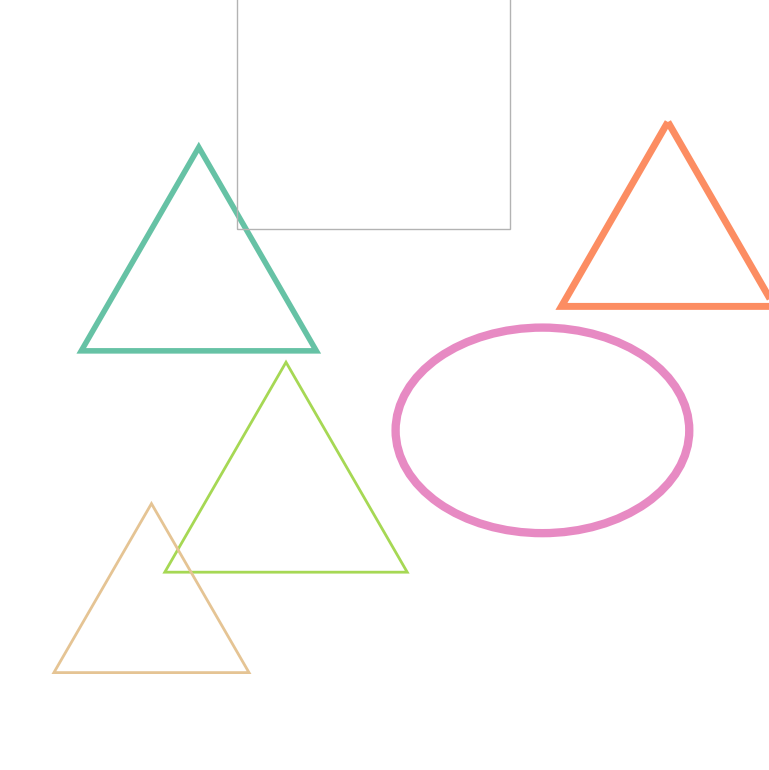[{"shape": "triangle", "thickness": 2, "radius": 0.88, "center": [0.258, 0.632]}, {"shape": "triangle", "thickness": 2.5, "radius": 0.8, "center": [0.867, 0.682]}, {"shape": "oval", "thickness": 3, "radius": 0.95, "center": [0.704, 0.441]}, {"shape": "triangle", "thickness": 1, "radius": 0.91, "center": [0.371, 0.348]}, {"shape": "triangle", "thickness": 1, "radius": 0.73, "center": [0.197, 0.2]}, {"shape": "square", "thickness": 0.5, "radius": 0.89, "center": [0.485, 0.879]}]